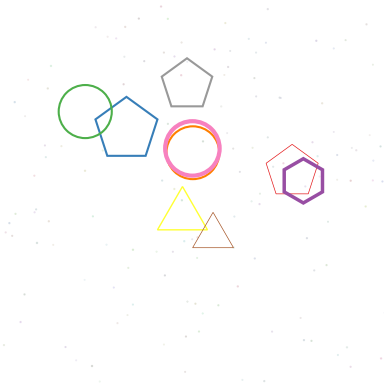[{"shape": "pentagon", "thickness": 0.5, "radius": 0.36, "center": [0.759, 0.554]}, {"shape": "pentagon", "thickness": 1.5, "radius": 0.42, "center": [0.328, 0.664]}, {"shape": "circle", "thickness": 1.5, "radius": 0.34, "center": [0.221, 0.71]}, {"shape": "hexagon", "thickness": 2.5, "radius": 0.29, "center": [0.788, 0.53]}, {"shape": "circle", "thickness": 1.5, "radius": 0.34, "center": [0.501, 0.603]}, {"shape": "triangle", "thickness": 1, "radius": 0.37, "center": [0.474, 0.441]}, {"shape": "triangle", "thickness": 0.5, "radius": 0.31, "center": [0.553, 0.387]}, {"shape": "circle", "thickness": 3, "radius": 0.35, "center": [0.5, 0.614]}, {"shape": "pentagon", "thickness": 1.5, "radius": 0.35, "center": [0.486, 0.78]}]